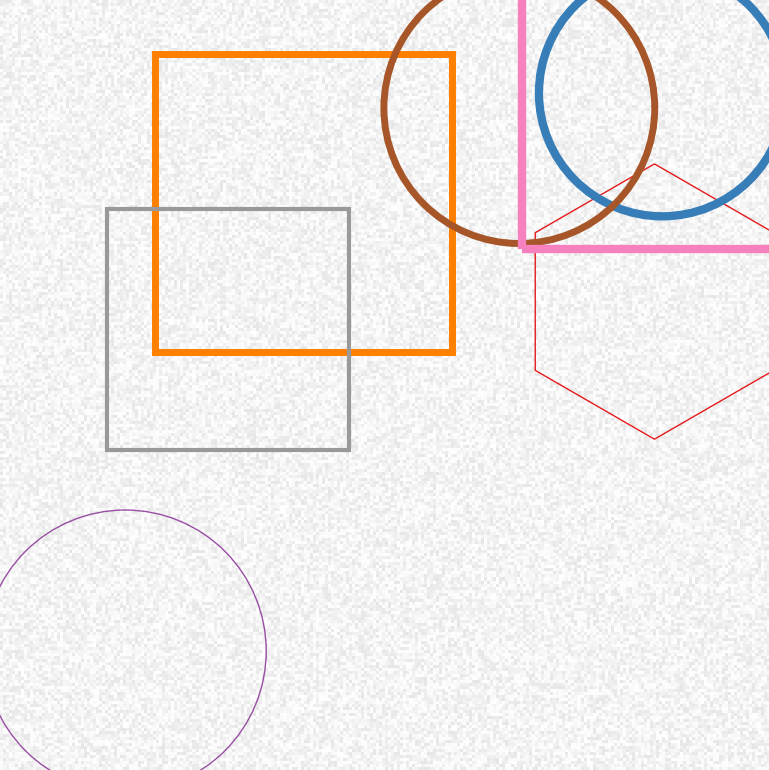[{"shape": "hexagon", "thickness": 0.5, "radius": 0.89, "center": [0.85, 0.608]}, {"shape": "circle", "thickness": 3, "radius": 0.8, "center": [0.86, 0.879]}, {"shape": "circle", "thickness": 0.5, "radius": 0.92, "center": [0.163, 0.154]}, {"shape": "square", "thickness": 2.5, "radius": 0.96, "center": [0.395, 0.736]}, {"shape": "circle", "thickness": 2.5, "radius": 0.88, "center": [0.674, 0.86]}, {"shape": "square", "thickness": 3, "radius": 0.82, "center": [0.841, 0.84]}, {"shape": "square", "thickness": 1.5, "radius": 0.78, "center": [0.296, 0.572]}]